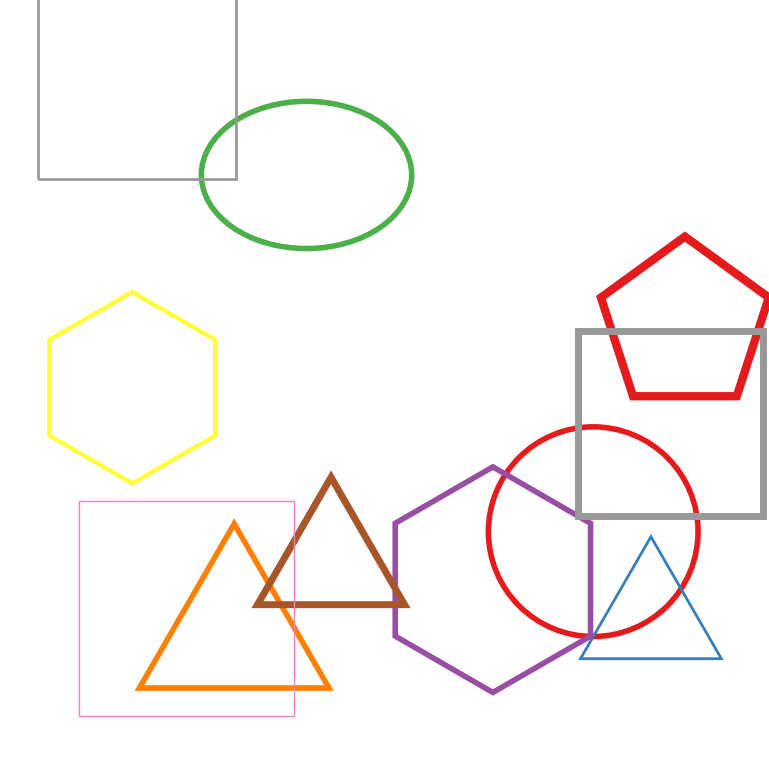[{"shape": "circle", "thickness": 2, "radius": 0.68, "center": [0.77, 0.31]}, {"shape": "pentagon", "thickness": 3, "radius": 0.57, "center": [0.889, 0.578]}, {"shape": "triangle", "thickness": 1, "radius": 0.53, "center": [0.845, 0.197]}, {"shape": "oval", "thickness": 2, "radius": 0.68, "center": [0.398, 0.773]}, {"shape": "hexagon", "thickness": 2, "radius": 0.73, "center": [0.64, 0.247]}, {"shape": "triangle", "thickness": 2, "radius": 0.71, "center": [0.304, 0.178]}, {"shape": "hexagon", "thickness": 1.5, "radius": 0.62, "center": [0.172, 0.496]}, {"shape": "triangle", "thickness": 2.5, "radius": 0.55, "center": [0.43, 0.27]}, {"shape": "square", "thickness": 0.5, "radius": 0.7, "center": [0.242, 0.209]}, {"shape": "square", "thickness": 1, "radius": 0.64, "center": [0.178, 0.896]}, {"shape": "square", "thickness": 2.5, "radius": 0.6, "center": [0.87, 0.449]}]